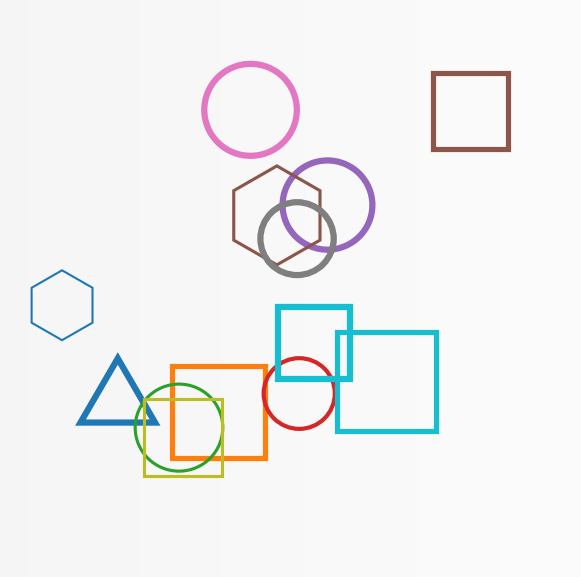[{"shape": "triangle", "thickness": 3, "radius": 0.37, "center": [0.203, 0.304]}, {"shape": "hexagon", "thickness": 1, "radius": 0.3, "center": [0.107, 0.471]}, {"shape": "square", "thickness": 2.5, "radius": 0.4, "center": [0.376, 0.286]}, {"shape": "circle", "thickness": 1.5, "radius": 0.38, "center": [0.308, 0.259]}, {"shape": "circle", "thickness": 2, "radius": 0.31, "center": [0.515, 0.318]}, {"shape": "circle", "thickness": 3, "radius": 0.39, "center": [0.563, 0.644]}, {"shape": "hexagon", "thickness": 1.5, "radius": 0.43, "center": [0.476, 0.626]}, {"shape": "square", "thickness": 2.5, "radius": 0.33, "center": [0.809, 0.807]}, {"shape": "circle", "thickness": 3, "radius": 0.4, "center": [0.431, 0.809]}, {"shape": "circle", "thickness": 3, "radius": 0.32, "center": [0.511, 0.586]}, {"shape": "square", "thickness": 1.5, "radius": 0.33, "center": [0.315, 0.241]}, {"shape": "square", "thickness": 2.5, "radius": 0.43, "center": [0.665, 0.339]}, {"shape": "square", "thickness": 3, "radius": 0.31, "center": [0.54, 0.405]}]